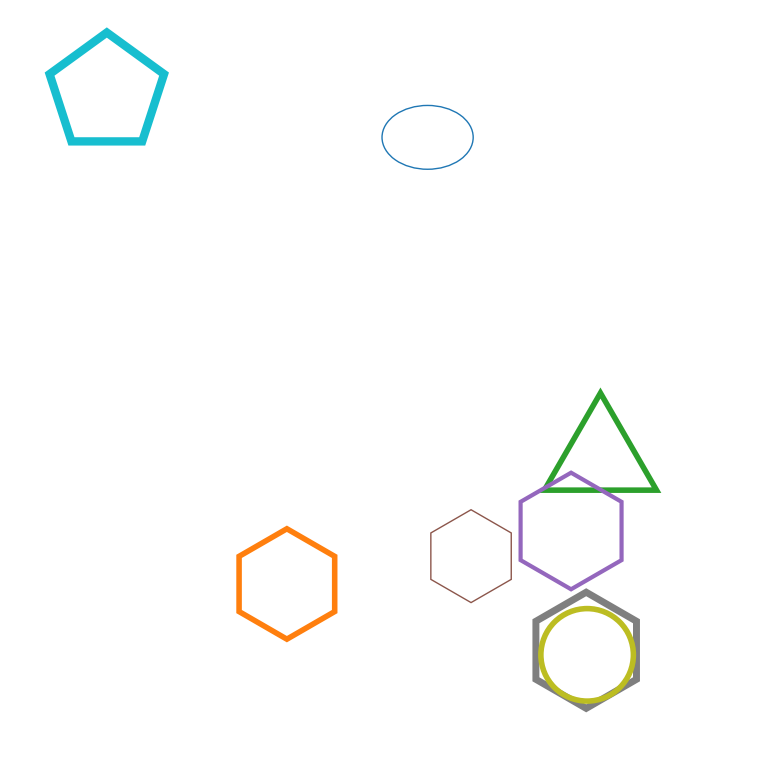[{"shape": "oval", "thickness": 0.5, "radius": 0.3, "center": [0.555, 0.822]}, {"shape": "hexagon", "thickness": 2, "radius": 0.36, "center": [0.373, 0.242]}, {"shape": "triangle", "thickness": 2, "radius": 0.42, "center": [0.78, 0.405]}, {"shape": "hexagon", "thickness": 1.5, "radius": 0.38, "center": [0.742, 0.31]}, {"shape": "hexagon", "thickness": 0.5, "radius": 0.3, "center": [0.612, 0.278]}, {"shape": "hexagon", "thickness": 2.5, "radius": 0.38, "center": [0.761, 0.155]}, {"shape": "circle", "thickness": 2, "radius": 0.3, "center": [0.763, 0.15]}, {"shape": "pentagon", "thickness": 3, "radius": 0.39, "center": [0.139, 0.88]}]